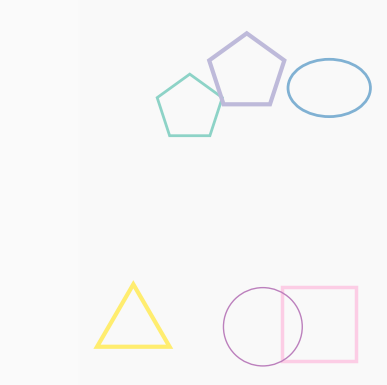[{"shape": "pentagon", "thickness": 2, "radius": 0.44, "center": [0.49, 0.719]}, {"shape": "pentagon", "thickness": 3, "radius": 0.51, "center": [0.637, 0.812]}, {"shape": "oval", "thickness": 2, "radius": 0.53, "center": [0.85, 0.772]}, {"shape": "square", "thickness": 2.5, "radius": 0.48, "center": [0.824, 0.158]}, {"shape": "circle", "thickness": 1, "radius": 0.51, "center": [0.678, 0.151]}, {"shape": "triangle", "thickness": 3, "radius": 0.54, "center": [0.344, 0.153]}]